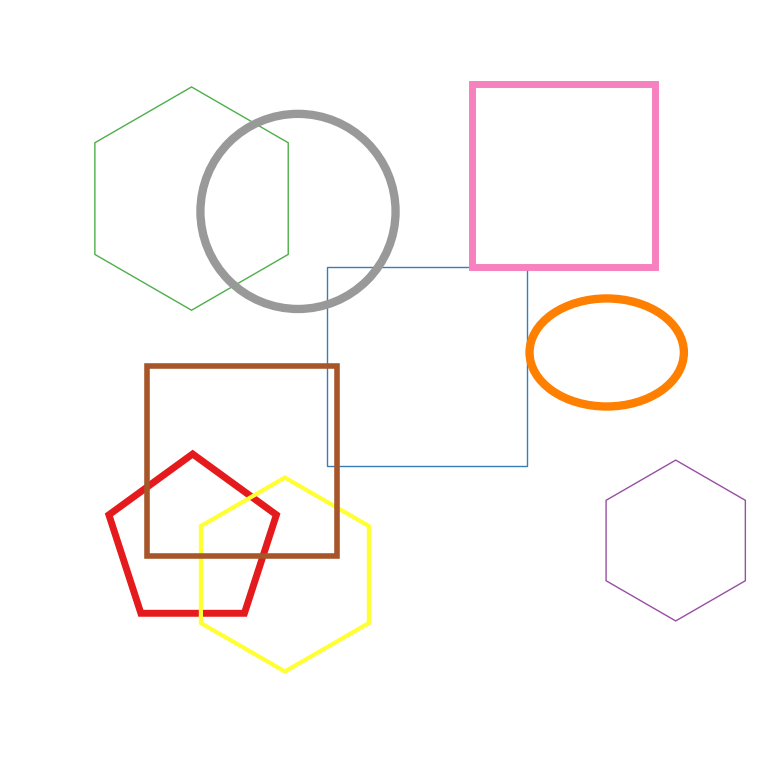[{"shape": "pentagon", "thickness": 2.5, "radius": 0.57, "center": [0.25, 0.296]}, {"shape": "square", "thickness": 0.5, "radius": 0.65, "center": [0.555, 0.524]}, {"shape": "hexagon", "thickness": 0.5, "radius": 0.72, "center": [0.249, 0.742]}, {"shape": "hexagon", "thickness": 0.5, "radius": 0.52, "center": [0.878, 0.298]}, {"shape": "oval", "thickness": 3, "radius": 0.5, "center": [0.788, 0.542]}, {"shape": "hexagon", "thickness": 1.5, "radius": 0.63, "center": [0.37, 0.254]}, {"shape": "square", "thickness": 2, "radius": 0.62, "center": [0.314, 0.402]}, {"shape": "square", "thickness": 2.5, "radius": 0.6, "center": [0.732, 0.772]}, {"shape": "circle", "thickness": 3, "radius": 0.63, "center": [0.387, 0.725]}]